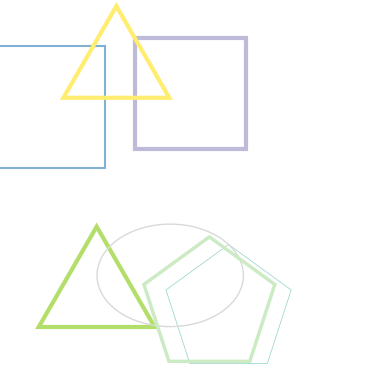[{"shape": "pentagon", "thickness": 0.5, "radius": 0.85, "center": [0.594, 0.194]}, {"shape": "square", "thickness": 3, "radius": 0.72, "center": [0.495, 0.757]}, {"shape": "square", "thickness": 1.5, "radius": 0.79, "center": [0.114, 0.723]}, {"shape": "triangle", "thickness": 3, "radius": 0.87, "center": [0.251, 0.238]}, {"shape": "oval", "thickness": 1, "radius": 0.95, "center": [0.442, 0.285]}, {"shape": "pentagon", "thickness": 2.5, "radius": 0.89, "center": [0.544, 0.206]}, {"shape": "triangle", "thickness": 3, "radius": 0.79, "center": [0.302, 0.825]}]